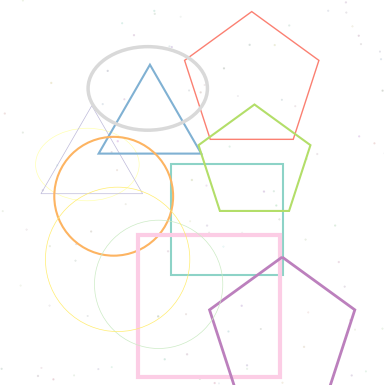[{"shape": "square", "thickness": 1.5, "radius": 0.72, "center": [0.59, 0.43]}, {"shape": "oval", "thickness": 0.5, "radius": 0.67, "center": [0.227, 0.573]}, {"shape": "triangle", "thickness": 0.5, "radius": 0.76, "center": [0.238, 0.573]}, {"shape": "pentagon", "thickness": 1, "radius": 0.92, "center": [0.654, 0.786]}, {"shape": "triangle", "thickness": 1.5, "radius": 0.77, "center": [0.389, 0.678]}, {"shape": "circle", "thickness": 1.5, "radius": 0.77, "center": [0.295, 0.49]}, {"shape": "pentagon", "thickness": 1.5, "radius": 0.76, "center": [0.661, 0.576]}, {"shape": "square", "thickness": 3, "radius": 0.92, "center": [0.543, 0.204]}, {"shape": "oval", "thickness": 2.5, "radius": 0.77, "center": [0.384, 0.77]}, {"shape": "pentagon", "thickness": 2, "radius": 0.99, "center": [0.733, 0.134]}, {"shape": "circle", "thickness": 0.5, "radius": 0.83, "center": [0.412, 0.261]}, {"shape": "circle", "thickness": 0.5, "radius": 0.94, "center": [0.305, 0.326]}]